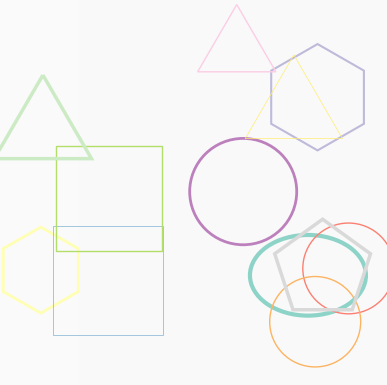[{"shape": "oval", "thickness": 3, "radius": 0.75, "center": [0.795, 0.285]}, {"shape": "hexagon", "thickness": 2, "radius": 0.56, "center": [0.105, 0.298]}, {"shape": "hexagon", "thickness": 1.5, "radius": 0.69, "center": [0.82, 0.747]}, {"shape": "circle", "thickness": 1, "radius": 0.59, "center": [0.899, 0.303]}, {"shape": "square", "thickness": 0.5, "radius": 0.71, "center": [0.279, 0.272]}, {"shape": "circle", "thickness": 1, "radius": 0.59, "center": [0.813, 0.164]}, {"shape": "square", "thickness": 1, "radius": 0.68, "center": [0.281, 0.484]}, {"shape": "triangle", "thickness": 1, "radius": 0.58, "center": [0.611, 0.872]}, {"shape": "pentagon", "thickness": 2.5, "radius": 0.65, "center": [0.833, 0.301]}, {"shape": "circle", "thickness": 2, "radius": 0.69, "center": [0.628, 0.502]}, {"shape": "triangle", "thickness": 2.5, "radius": 0.72, "center": [0.111, 0.66]}, {"shape": "triangle", "thickness": 0.5, "radius": 0.72, "center": [0.758, 0.712]}]